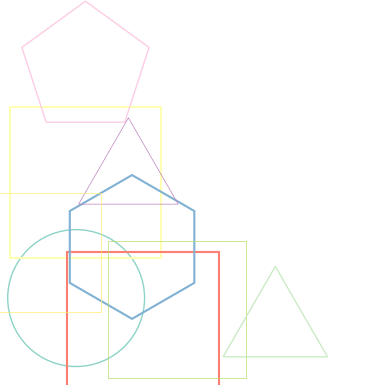[{"shape": "circle", "thickness": 1, "radius": 0.89, "center": [0.198, 0.226]}, {"shape": "square", "thickness": 1.5, "radius": 0.98, "center": [0.222, 0.526]}, {"shape": "square", "thickness": 1.5, "radius": 0.98, "center": [0.371, 0.15]}, {"shape": "hexagon", "thickness": 1.5, "radius": 0.93, "center": [0.343, 0.359]}, {"shape": "square", "thickness": 0.5, "radius": 0.89, "center": [0.46, 0.196]}, {"shape": "pentagon", "thickness": 1, "radius": 0.87, "center": [0.222, 0.823]}, {"shape": "triangle", "thickness": 0.5, "radius": 0.75, "center": [0.334, 0.544]}, {"shape": "triangle", "thickness": 1, "radius": 0.78, "center": [0.715, 0.151]}, {"shape": "square", "thickness": 0.5, "radius": 0.77, "center": [0.109, 0.344]}]